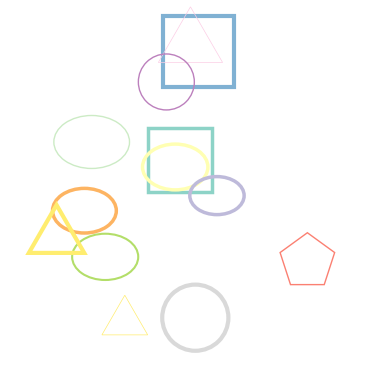[{"shape": "square", "thickness": 2.5, "radius": 0.42, "center": [0.469, 0.585]}, {"shape": "oval", "thickness": 2.5, "radius": 0.42, "center": [0.455, 0.566]}, {"shape": "oval", "thickness": 2.5, "radius": 0.35, "center": [0.564, 0.492]}, {"shape": "pentagon", "thickness": 1, "radius": 0.37, "center": [0.798, 0.321]}, {"shape": "square", "thickness": 3, "radius": 0.46, "center": [0.515, 0.866]}, {"shape": "oval", "thickness": 2.5, "radius": 0.41, "center": [0.219, 0.453]}, {"shape": "oval", "thickness": 1.5, "radius": 0.43, "center": [0.273, 0.333]}, {"shape": "triangle", "thickness": 0.5, "radius": 0.48, "center": [0.495, 0.886]}, {"shape": "circle", "thickness": 3, "radius": 0.43, "center": [0.507, 0.175]}, {"shape": "circle", "thickness": 1, "radius": 0.36, "center": [0.432, 0.787]}, {"shape": "oval", "thickness": 1, "radius": 0.49, "center": [0.238, 0.631]}, {"shape": "triangle", "thickness": 0.5, "radius": 0.34, "center": [0.324, 0.165]}, {"shape": "triangle", "thickness": 3, "radius": 0.42, "center": [0.147, 0.385]}]